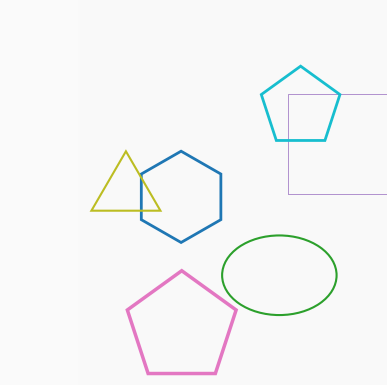[{"shape": "hexagon", "thickness": 2, "radius": 0.59, "center": [0.467, 0.489]}, {"shape": "oval", "thickness": 1.5, "radius": 0.74, "center": [0.721, 0.285]}, {"shape": "square", "thickness": 0.5, "radius": 0.65, "center": [0.872, 0.627]}, {"shape": "pentagon", "thickness": 2.5, "radius": 0.74, "center": [0.469, 0.149]}, {"shape": "triangle", "thickness": 1.5, "radius": 0.51, "center": [0.325, 0.504]}, {"shape": "pentagon", "thickness": 2, "radius": 0.53, "center": [0.776, 0.721]}]